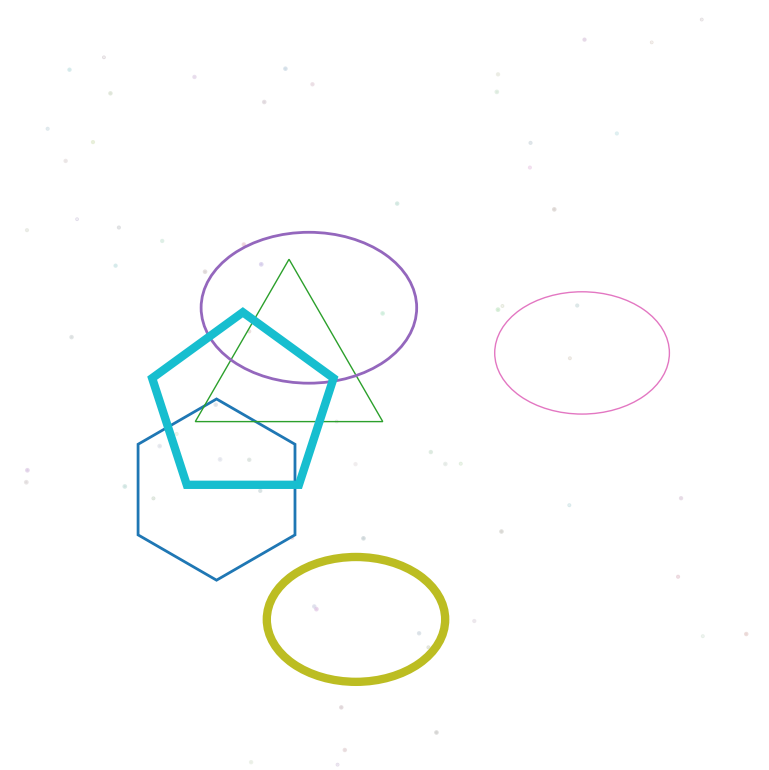[{"shape": "hexagon", "thickness": 1, "radius": 0.59, "center": [0.281, 0.364]}, {"shape": "triangle", "thickness": 0.5, "radius": 0.7, "center": [0.375, 0.523]}, {"shape": "oval", "thickness": 1, "radius": 0.7, "center": [0.401, 0.6]}, {"shape": "oval", "thickness": 0.5, "radius": 0.57, "center": [0.756, 0.542]}, {"shape": "oval", "thickness": 3, "radius": 0.58, "center": [0.462, 0.196]}, {"shape": "pentagon", "thickness": 3, "radius": 0.62, "center": [0.315, 0.471]}]